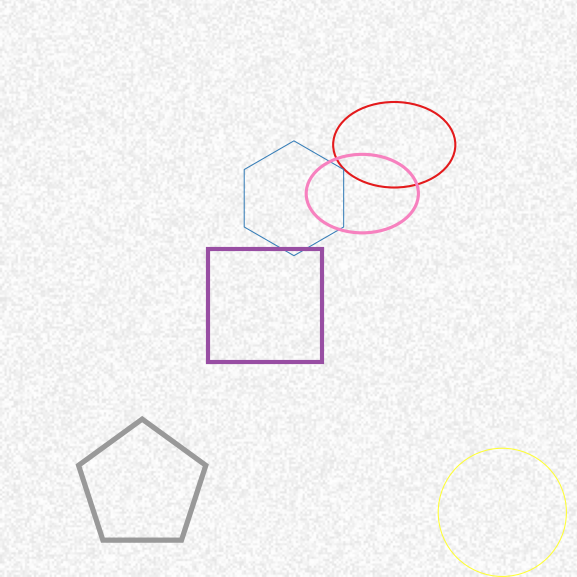[{"shape": "oval", "thickness": 1, "radius": 0.53, "center": [0.683, 0.748]}, {"shape": "hexagon", "thickness": 0.5, "radius": 0.5, "center": [0.509, 0.656]}, {"shape": "square", "thickness": 2, "radius": 0.49, "center": [0.459, 0.47]}, {"shape": "circle", "thickness": 0.5, "radius": 0.56, "center": [0.87, 0.112]}, {"shape": "oval", "thickness": 1.5, "radius": 0.49, "center": [0.627, 0.664]}, {"shape": "pentagon", "thickness": 2.5, "radius": 0.58, "center": [0.246, 0.158]}]